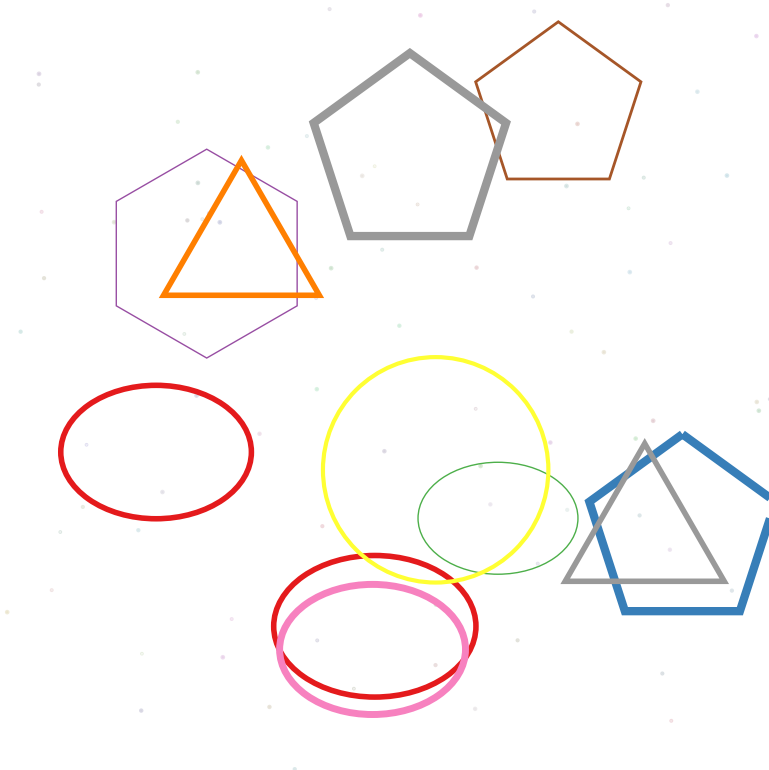[{"shape": "oval", "thickness": 2, "radius": 0.62, "center": [0.203, 0.413]}, {"shape": "oval", "thickness": 2, "radius": 0.66, "center": [0.487, 0.187]}, {"shape": "pentagon", "thickness": 3, "radius": 0.64, "center": [0.886, 0.309]}, {"shape": "oval", "thickness": 0.5, "radius": 0.52, "center": [0.647, 0.327]}, {"shape": "hexagon", "thickness": 0.5, "radius": 0.68, "center": [0.268, 0.671]}, {"shape": "triangle", "thickness": 2, "radius": 0.58, "center": [0.314, 0.675]}, {"shape": "circle", "thickness": 1.5, "radius": 0.73, "center": [0.566, 0.39]}, {"shape": "pentagon", "thickness": 1, "radius": 0.56, "center": [0.725, 0.859]}, {"shape": "oval", "thickness": 2.5, "radius": 0.6, "center": [0.484, 0.157]}, {"shape": "triangle", "thickness": 2, "radius": 0.6, "center": [0.837, 0.305]}, {"shape": "pentagon", "thickness": 3, "radius": 0.66, "center": [0.532, 0.8]}]